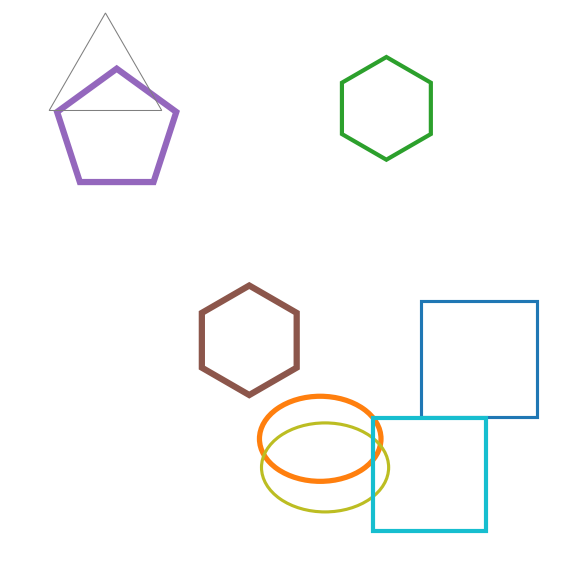[{"shape": "square", "thickness": 1.5, "radius": 0.5, "center": [0.83, 0.378]}, {"shape": "oval", "thickness": 2.5, "radius": 0.53, "center": [0.555, 0.239]}, {"shape": "hexagon", "thickness": 2, "radius": 0.44, "center": [0.669, 0.811]}, {"shape": "pentagon", "thickness": 3, "radius": 0.54, "center": [0.202, 0.772]}, {"shape": "hexagon", "thickness": 3, "radius": 0.47, "center": [0.432, 0.41]}, {"shape": "triangle", "thickness": 0.5, "radius": 0.56, "center": [0.183, 0.864]}, {"shape": "oval", "thickness": 1.5, "radius": 0.55, "center": [0.563, 0.19]}, {"shape": "square", "thickness": 2, "radius": 0.49, "center": [0.744, 0.177]}]